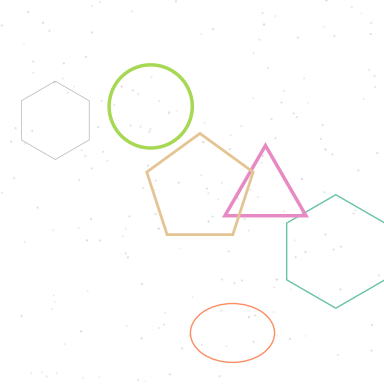[{"shape": "hexagon", "thickness": 1, "radius": 0.74, "center": [0.872, 0.347]}, {"shape": "oval", "thickness": 1, "radius": 0.55, "center": [0.604, 0.135]}, {"shape": "triangle", "thickness": 2.5, "radius": 0.61, "center": [0.69, 0.5]}, {"shape": "circle", "thickness": 2.5, "radius": 0.54, "center": [0.391, 0.724]}, {"shape": "pentagon", "thickness": 2, "radius": 0.73, "center": [0.519, 0.508]}, {"shape": "hexagon", "thickness": 0.5, "radius": 0.51, "center": [0.144, 0.687]}]